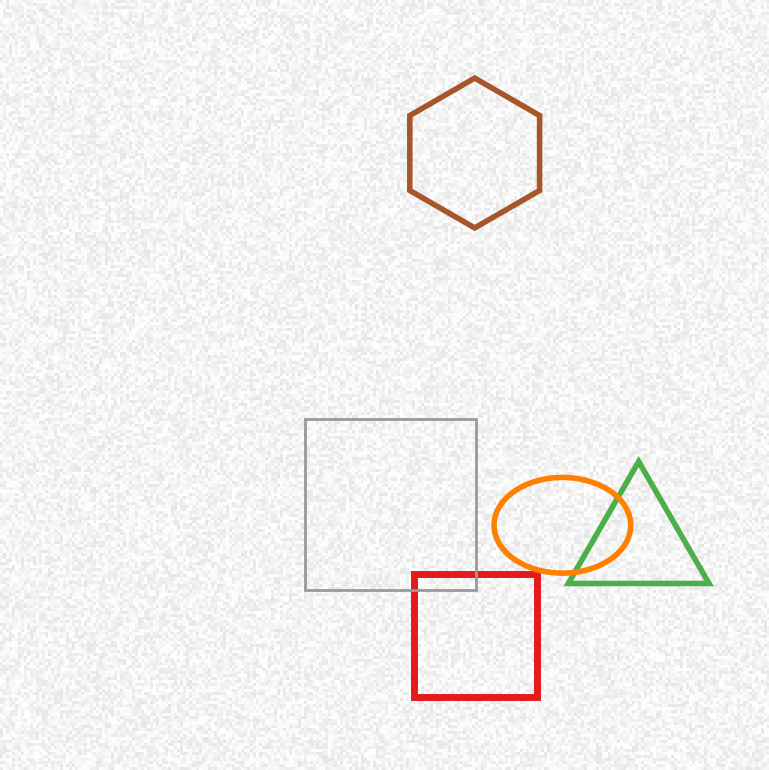[{"shape": "square", "thickness": 2.5, "radius": 0.4, "center": [0.618, 0.174]}, {"shape": "triangle", "thickness": 2, "radius": 0.53, "center": [0.829, 0.295]}, {"shape": "oval", "thickness": 2, "radius": 0.44, "center": [0.73, 0.318]}, {"shape": "hexagon", "thickness": 2, "radius": 0.49, "center": [0.617, 0.801]}, {"shape": "square", "thickness": 1, "radius": 0.56, "center": [0.507, 0.344]}]